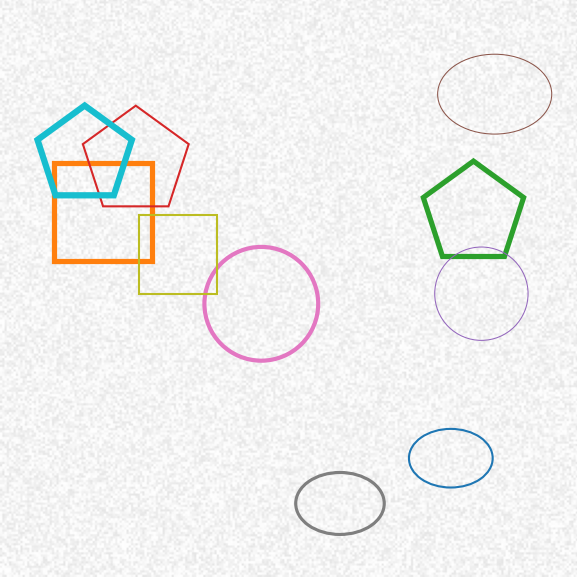[{"shape": "oval", "thickness": 1, "radius": 0.36, "center": [0.781, 0.206]}, {"shape": "square", "thickness": 2.5, "radius": 0.42, "center": [0.178, 0.632]}, {"shape": "pentagon", "thickness": 2.5, "radius": 0.46, "center": [0.82, 0.629]}, {"shape": "pentagon", "thickness": 1, "radius": 0.48, "center": [0.235, 0.72]}, {"shape": "circle", "thickness": 0.5, "radius": 0.4, "center": [0.834, 0.491]}, {"shape": "oval", "thickness": 0.5, "radius": 0.49, "center": [0.857, 0.836]}, {"shape": "circle", "thickness": 2, "radius": 0.49, "center": [0.452, 0.473]}, {"shape": "oval", "thickness": 1.5, "radius": 0.38, "center": [0.589, 0.127]}, {"shape": "square", "thickness": 1, "radius": 0.34, "center": [0.308, 0.559]}, {"shape": "pentagon", "thickness": 3, "radius": 0.43, "center": [0.147, 0.73]}]